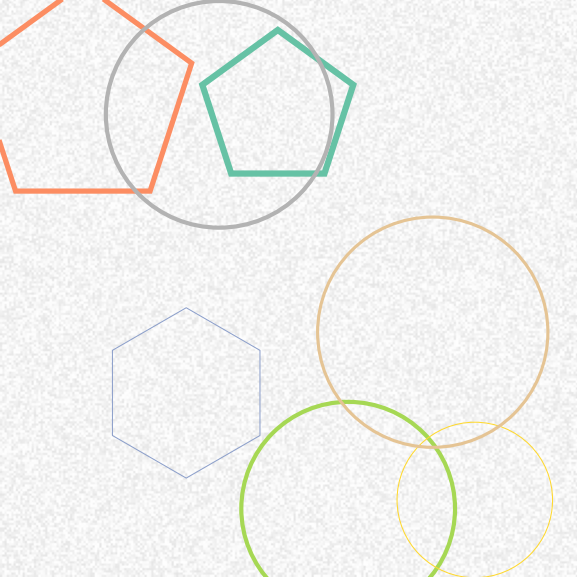[{"shape": "pentagon", "thickness": 3, "radius": 0.69, "center": [0.481, 0.81]}, {"shape": "pentagon", "thickness": 2.5, "radius": 0.99, "center": [0.143, 0.829]}, {"shape": "hexagon", "thickness": 0.5, "radius": 0.74, "center": [0.322, 0.319]}, {"shape": "circle", "thickness": 2, "radius": 0.93, "center": [0.603, 0.118]}, {"shape": "circle", "thickness": 0.5, "radius": 0.67, "center": [0.822, 0.133]}, {"shape": "circle", "thickness": 1.5, "radius": 1.0, "center": [0.749, 0.424]}, {"shape": "circle", "thickness": 2, "radius": 0.98, "center": [0.38, 0.801]}]